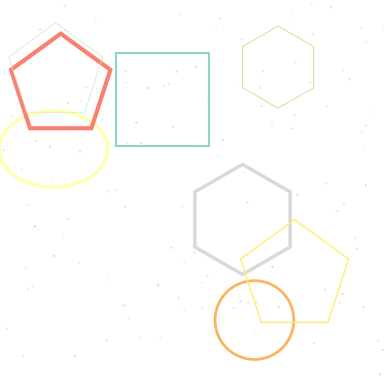[{"shape": "square", "thickness": 1.5, "radius": 0.6, "center": [0.422, 0.741]}, {"shape": "oval", "thickness": 2.5, "radius": 0.7, "center": [0.139, 0.613]}, {"shape": "pentagon", "thickness": 3, "radius": 0.68, "center": [0.158, 0.777]}, {"shape": "circle", "thickness": 2, "radius": 0.51, "center": [0.661, 0.169]}, {"shape": "hexagon", "thickness": 0.5, "radius": 0.53, "center": [0.722, 0.826]}, {"shape": "hexagon", "thickness": 2.5, "radius": 0.71, "center": [0.63, 0.43]}, {"shape": "pentagon", "thickness": 0.5, "radius": 0.64, "center": [0.145, 0.812]}, {"shape": "pentagon", "thickness": 1, "radius": 0.74, "center": [0.765, 0.282]}]